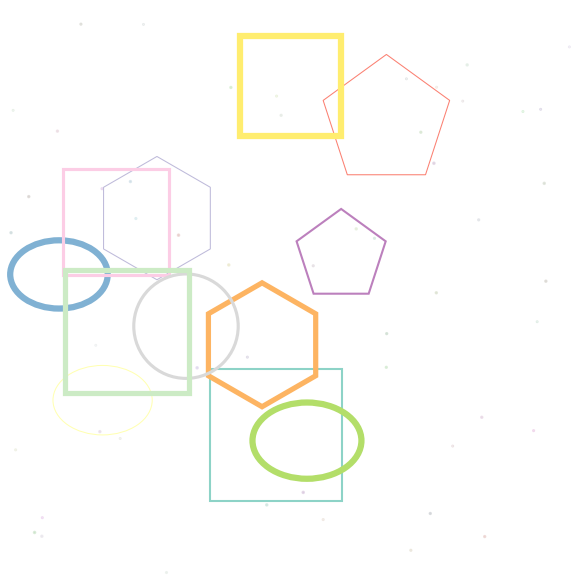[{"shape": "square", "thickness": 1, "radius": 0.57, "center": [0.478, 0.246]}, {"shape": "oval", "thickness": 0.5, "radius": 0.43, "center": [0.178, 0.306]}, {"shape": "hexagon", "thickness": 0.5, "radius": 0.53, "center": [0.272, 0.621]}, {"shape": "pentagon", "thickness": 0.5, "radius": 0.58, "center": [0.669, 0.79]}, {"shape": "oval", "thickness": 3, "radius": 0.42, "center": [0.102, 0.524]}, {"shape": "hexagon", "thickness": 2.5, "radius": 0.54, "center": [0.454, 0.402]}, {"shape": "oval", "thickness": 3, "radius": 0.47, "center": [0.532, 0.236]}, {"shape": "square", "thickness": 1.5, "radius": 0.46, "center": [0.2, 0.614]}, {"shape": "circle", "thickness": 1.5, "radius": 0.45, "center": [0.322, 0.434]}, {"shape": "pentagon", "thickness": 1, "radius": 0.41, "center": [0.591, 0.556]}, {"shape": "square", "thickness": 2.5, "radius": 0.54, "center": [0.22, 0.425]}, {"shape": "square", "thickness": 3, "radius": 0.43, "center": [0.503, 0.85]}]